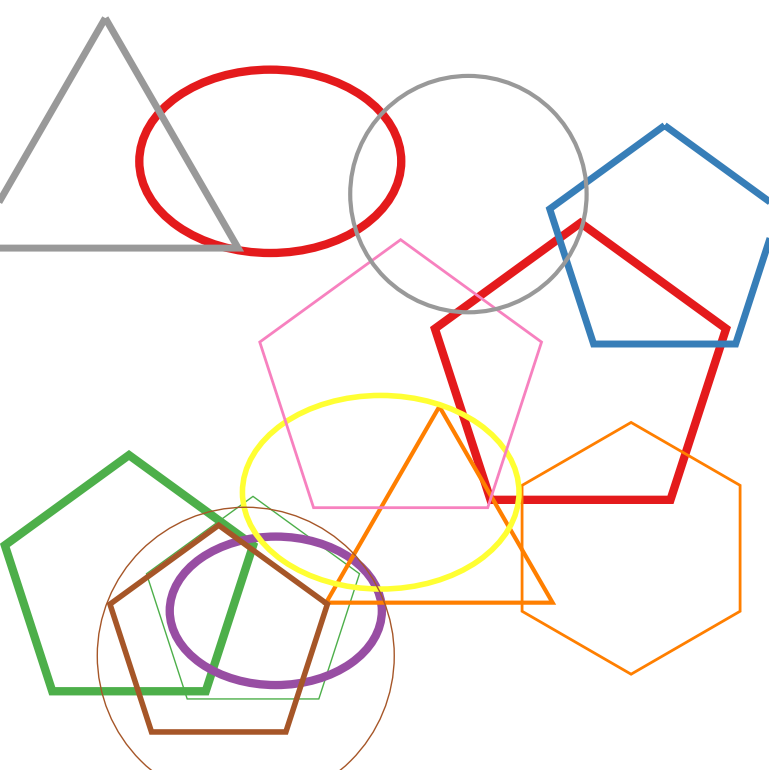[{"shape": "pentagon", "thickness": 3, "radius": 0.99, "center": [0.754, 0.512]}, {"shape": "oval", "thickness": 3, "radius": 0.85, "center": [0.351, 0.79]}, {"shape": "pentagon", "thickness": 2.5, "radius": 0.78, "center": [0.863, 0.68]}, {"shape": "pentagon", "thickness": 3, "radius": 0.85, "center": [0.168, 0.239]}, {"shape": "pentagon", "thickness": 0.5, "radius": 0.73, "center": [0.329, 0.21]}, {"shape": "oval", "thickness": 3, "radius": 0.69, "center": [0.358, 0.207]}, {"shape": "triangle", "thickness": 1.5, "radius": 0.85, "center": [0.571, 0.302]}, {"shape": "hexagon", "thickness": 1, "radius": 0.82, "center": [0.82, 0.288]}, {"shape": "oval", "thickness": 2, "radius": 0.9, "center": [0.494, 0.361]}, {"shape": "circle", "thickness": 0.5, "radius": 0.96, "center": [0.319, 0.148]}, {"shape": "pentagon", "thickness": 2, "radius": 0.74, "center": [0.284, 0.169]}, {"shape": "pentagon", "thickness": 1, "radius": 0.96, "center": [0.52, 0.496]}, {"shape": "triangle", "thickness": 2.5, "radius": 1.0, "center": [0.137, 0.777]}, {"shape": "circle", "thickness": 1.5, "radius": 0.77, "center": [0.608, 0.748]}]